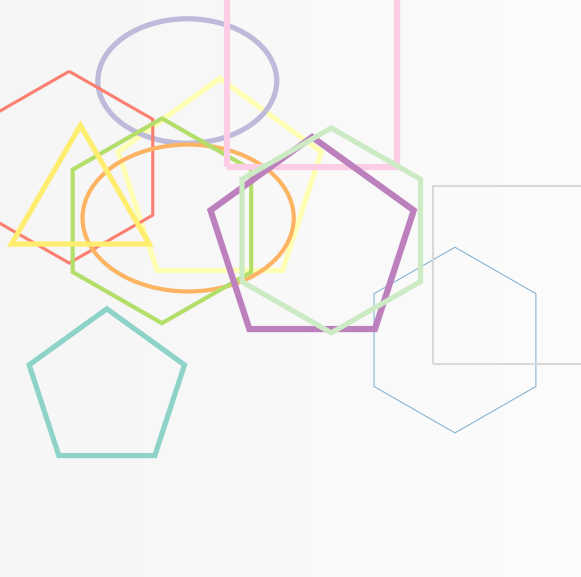[{"shape": "pentagon", "thickness": 2.5, "radius": 0.7, "center": [0.184, 0.324]}, {"shape": "pentagon", "thickness": 2.5, "radius": 0.92, "center": [0.378, 0.68]}, {"shape": "oval", "thickness": 2.5, "radius": 0.77, "center": [0.322, 0.859]}, {"shape": "hexagon", "thickness": 1.5, "radius": 0.83, "center": [0.119, 0.71]}, {"shape": "hexagon", "thickness": 0.5, "radius": 0.8, "center": [0.783, 0.41]}, {"shape": "oval", "thickness": 2, "radius": 0.91, "center": [0.324, 0.622]}, {"shape": "hexagon", "thickness": 2, "radius": 0.89, "center": [0.279, 0.617]}, {"shape": "square", "thickness": 3, "radius": 0.73, "center": [0.537, 0.855]}, {"shape": "square", "thickness": 1, "radius": 0.77, "center": [0.899, 0.523]}, {"shape": "pentagon", "thickness": 3, "radius": 0.92, "center": [0.537, 0.578]}, {"shape": "hexagon", "thickness": 2.5, "radius": 0.89, "center": [0.57, 0.6]}, {"shape": "triangle", "thickness": 2.5, "radius": 0.68, "center": [0.138, 0.645]}]